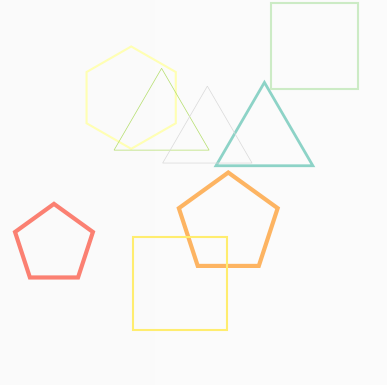[{"shape": "triangle", "thickness": 2, "radius": 0.72, "center": [0.682, 0.642]}, {"shape": "hexagon", "thickness": 1.5, "radius": 0.66, "center": [0.339, 0.746]}, {"shape": "pentagon", "thickness": 3, "radius": 0.53, "center": [0.139, 0.365]}, {"shape": "pentagon", "thickness": 3, "radius": 0.67, "center": [0.589, 0.418]}, {"shape": "triangle", "thickness": 0.5, "radius": 0.71, "center": [0.417, 0.681]}, {"shape": "triangle", "thickness": 0.5, "radius": 0.67, "center": [0.535, 0.643]}, {"shape": "square", "thickness": 1.5, "radius": 0.56, "center": [0.812, 0.88]}, {"shape": "square", "thickness": 1.5, "radius": 0.61, "center": [0.465, 0.264]}]